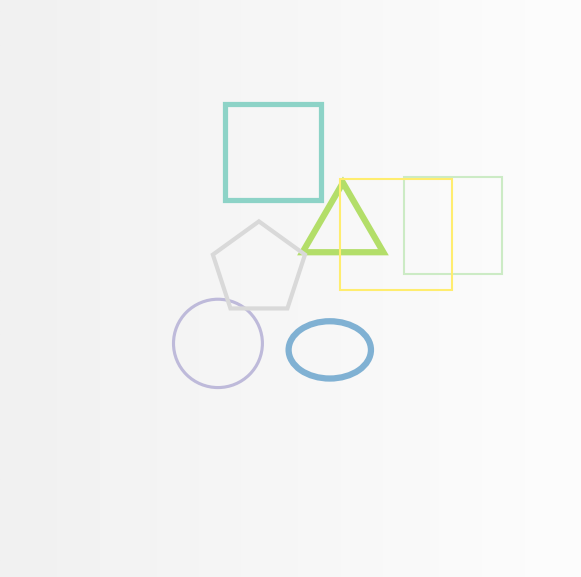[{"shape": "square", "thickness": 2.5, "radius": 0.41, "center": [0.469, 0.736]}, {"shape": "circle", "thickness": 1.5, "radius": 0.38, "center": [0.375, 0.405]}, {"shape": "oval", "thickness": 3, "radius": 0.35, "center": [0.567, 0.393]}, {"shape": "triangle", "thickness": 3, "radius": 0.4, "center": [0.59, 0.602]}, {"shape": "pentagon", "thickness": 2, "radius": 0.42, "center": [0.445, 0.532]}, {"shape": "square", "thickness": 1, "radius": 0.42, "center": [0.78, 0.608]}, {"shape": "square", "thickness": 1, "radius": 0.48, "center": [0.682, 0.592]}]